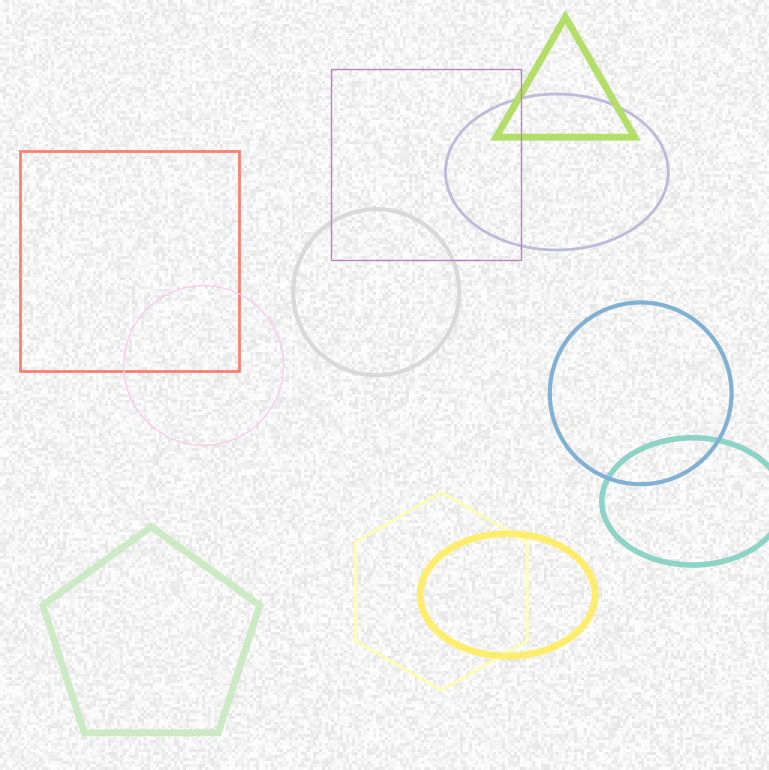[{"shape": "oval", "thickness": 2, "radius": 0.59, "center": [0.9, 0.349]}, {"shape": "hexagon", "thickness": 1, "radius": 0.64, "center": [0.573, 0.232]}, {"shape": "oval", "thickness": 1, "radius": 0.72, "center": [0.723, 0.777]}, {"shape": "square", "thickness": 1, "radius": 0.71, "center": [0.168, 0.661]}, {"shape": "circle", "thickness": 1.5, "radius": 0.59, "center": [0.832, 0.489]}, {"shape": "triangle", "thickness": 2.5, "radius": 0.52, "center": [0.734, 0.874]}, {"shape": "circle", "thickness": 0.5, "radius": 0.52, "center": [0.264, 0.525]}, {"shape": "circle", "thickness": 1.5, "radius": 0.54, "center": [0.489, 0.621]}, {"shape": "square", "thickness": 0.5, "radius": 0.62, "center": [0.553, 0.786]}, {"shape": "pentagon", "thickness": 2.5, "radius": 0.74, "center": [0.197, 0.168]}, {"shape": "oval", "thickness": 2.5, "radius": 0.57, "center": [0.659, 0.227]}]